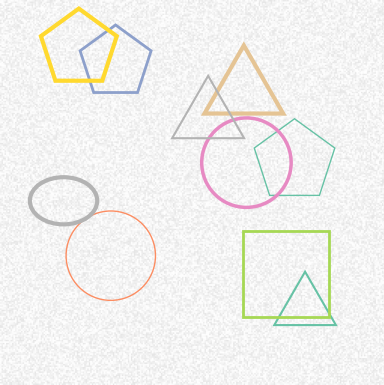[{"shape": "pentagon", "thickness": 1, "radius": 0.55, "center": [0.765, 0.581]}, {"shape": "triangle", "thickness": 1.5, "radius": 0.46, "center": [0.792, 0.202]}, {"shape": "circle", "thickness": 1, "radius": 0.58, "center": [0.288, 0.336]}, {"shape": "pentagon", "thickness": 2, "radius": 0.48, "center": [0.3, 0.838]}, {"shape": "circle", "thickness": 2.5, "radius": 0.58, "center": [0.64, 0.578]}, {"shape": "square", "thickness": 2, "radius": 0.56, "center": [0.742, 0.287]}, {"shape": "pentagon", "thickness": 3, "radius": 0.52, "center": [0.205, 0.874]}, {"shape": "triangle", "thickness": 3, "radius": 0.59, "center": [0.633, 0.764]}, {"shape": "oval", "thickness": 3, "radius": 0.44, "center": [0.165, 0.478]}, {"shape": "triangle", "thickness": 1.5, "radius": 0.54, "center": [0.541, 0.695]}]